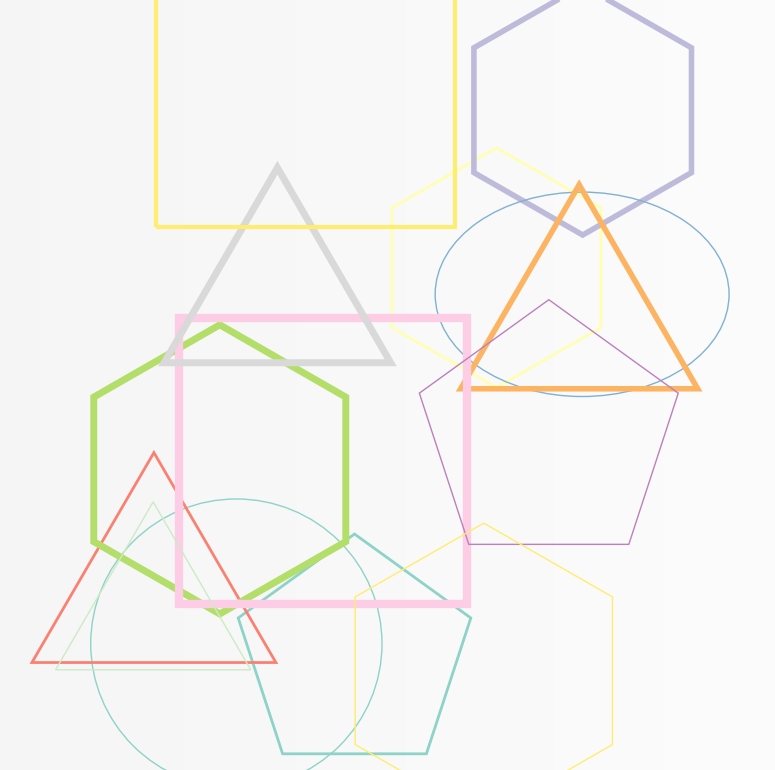[{"shape": "pentagon", "thickness": 1, "radius": 0.79, "center": [0.457, 0.149]}, {"shape": "circle", "thickness": 0.5, "radius": 0.94, "center": [0.305, 0.164]}, {"shape": "hexagon", "thickness": 1, "radius": 0.78, "center": [0.641, 0.652]}, {"shape": "hexagon", "thickness": 2, "radius": 0.81, "center": [0.752, 0.857]}, {"shape": "triangle", "thickness": 1, "radius": 0.91, "center": [0.199, 0.23]}, {"shape": "oval", "thickness": 0.5, "radius": 0.95, "center": [0.751, 0.618]}, {"shape": "triangle", "thickness": 2, "radius": 0.88, "center": [0.747, 0.583]}, {"shape": "hexagon", "thickness": 2.5, "radius": 0.94, "center": [0.284, 0.39]}, {"shape": "square", "thickness": 3, "radius": 0.93, "center": [0.416, 0.401]}, {"shape": "triangle", "thickness": 2.5, "radius": 0.84, "center": [0.358, 0.613]}, {"shape": "pentagon", "thickness": 0.5, "radius": 0.88, "center": [0.708, 0.435]}, {"shape": "triangle", "thickness": 0.5, "radius": 0.73, "center": [0.198, 0.203]}, {"shape": "square", "thickness": 1.5, "radius": 0.97, "center": [0.394, 0.898]}, {"shape": "hexagon", "thickness": 0.5, "radius": 0.96, "center": [0.624, 0.129]}]